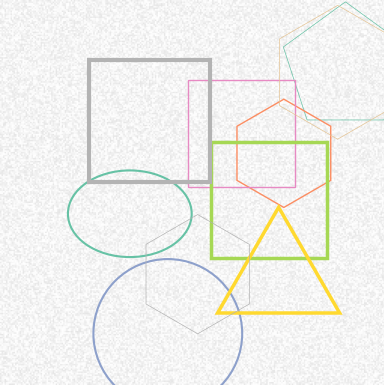[{"shape": "pentagon", "thickness": 0.5, "radius": 0.85, "center": [0.897, 0.826]}, {"shape": "oval", "thickness": 1.5, "radius": 0.8, "center": [0.337, 0.445]}, {"shape": "hexagon", "thickness": 1, "radius": 0.7, "center": [0.737, 0.602]}, {"shape": "circle", "thickness": 1.5, "radius": 0.97, "center": [0.436, 0.134]}, {"shape": "square", "thickness": 1, "radius": 0.69, "center": [0.627, 0.653]}, {"shape": "square", "thickness": 2.5, "radius": 0.75, "center": [0.698, 0.48]}, {"shape": "triangle", "thickness": 2.5, "radius": 0.92, "center": [0.724, 0.279]}, {"shape": "hexagon", "thickness": 0.5, "radius": 0.87, "center": [0.877, 0.812]}, {"shape": "hexagon", "thickness": 0.5, "radius": 0.77, "center": [0.513, 0.288]}, {"shape": "square", "thickness": 3, "radius": 0.79, "center": [0.388, 0.687]}]